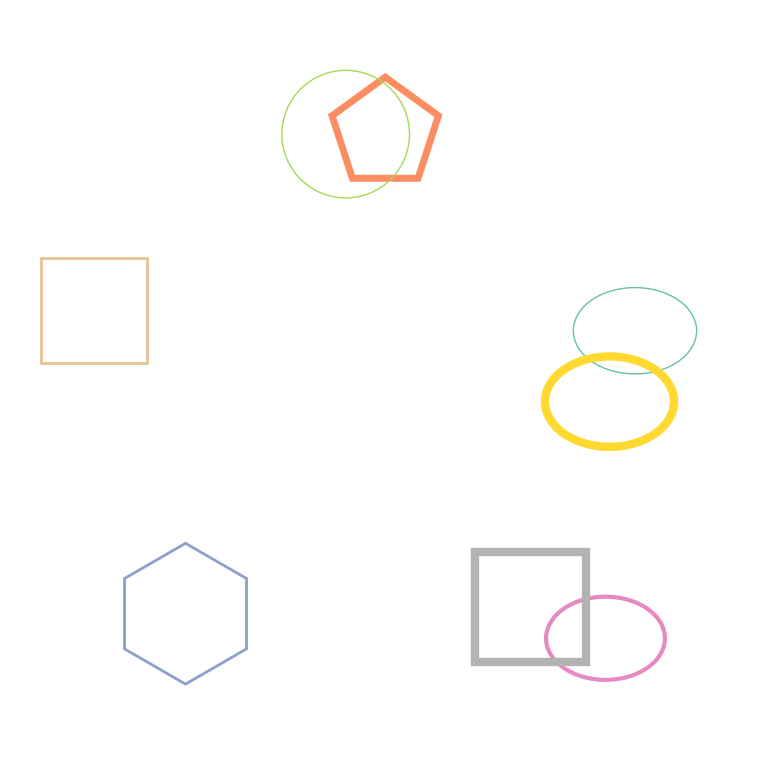[{"shape": "oval", "thickness": 0.5, "radius": 0.4, "center": [0.825, 0.57]}, {"shape": "pentagon", "thickness": 2.5, "radius": 0.36, "center": [0.5, 0.827]}, {"shape": "hexagon", "thickness": 1, "radius": 0.46, "center": [0.241, 0.203]}, {"shape": "oval", "thickness": 1.5, "radius": 0.39, "center": [0.786, 0.171]}, {"shape": "circle", "thickness": 0.5, "radius": 0.41, "center": [0.449, 0.826]}, {"shape": "oval", "thickness": 3, "radius": 0.42, "center": [0.792, 0.478]}, {"shape": "square", "thickness": 1, "radius": 0.34, "center": [0.123, 0.597]}, {"shape": "square", "thickness": 3, "radius": 0.36, "center": [0.689, 0.211]}]